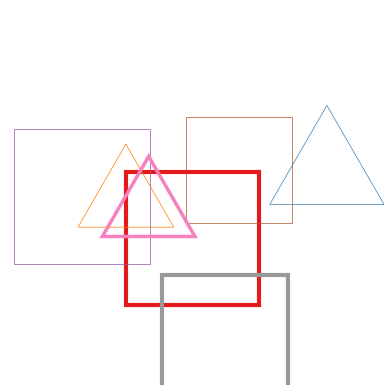[{"shape": "square", "thickness": 3, "radius": 0.86, "center": [0.5, 0.381]}, {"shape": "triangle", "thickness": 0.5, "radius": 0.86, "center": [0.849, 0.554]}, {"shape": "square", "thickness": 0.5, "radius": 0.88, "center": [0.213, 0.489]}, {"shape": "triangle", "thickness": 0.5, "radius": 0.72, "center": [0.327, 0.482]}, {"shape": "square", "thickness": 0.5, "radius": 0.69, "center": [0.622, 0.559]}, {"shape": "triangle", "thickness": 2.5, "radius": 0.69, "center": [0.386, 0.455]}, {"shape": "square", "thickness": 3, "radius": 0.82, "center": [0.585, 0.122]}]